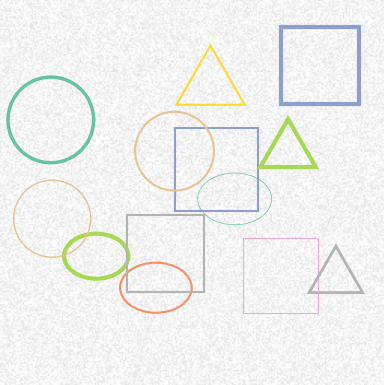[{"shape": "oval", "thickness": 0.5, "radius": 0.48, "center": [0.609, 0.483]}, {"shape": "circle", "thickness": 2.5, "radius": 0.56, "center": [0.132, 0.689]}, {"shape": "oval", "thickness": 1.5, "radius": 0.46, "center": [0.405, 0.253]}, {"shape": "square", "thickness": 3, "radius": 0.5, "center": [0.831, 0.83]}, {"shape": "square", "thickness": 1.5, "radius": 0.54, "center": [0.562, 0.56]}, {"shape": "square", "thickness": 0.5, "radius": 0.49, "center": [0.73, 0.284]}, {"shape": "oval", "thickness": 3, "radius": 0.42, "center": [0.25, 0.335]}, {"shape": "triangle", "thickness": 3, "radius": 0.41, "center": [0.748, 0.608]}, {"shape": "triangle", "thickness": 1.5, "radius": 0.51, "center": [0.547, 0.779]}, {"shape": "circle", "thickness": 1, "radius": 0.5, "center": [0.136, 0.432]}, {"shape": "circle", "thickness": 1.5, "radius": 0.51, "center": [0.453, 0.607]}, {"shape": "square", "thickness": 1.5, "radius": 0.5, "center": [0.429, 0.342]}, {"shape": "triangle", "thickness": 2, "radius": 0.4, "center": [0.872, 0.28]}]